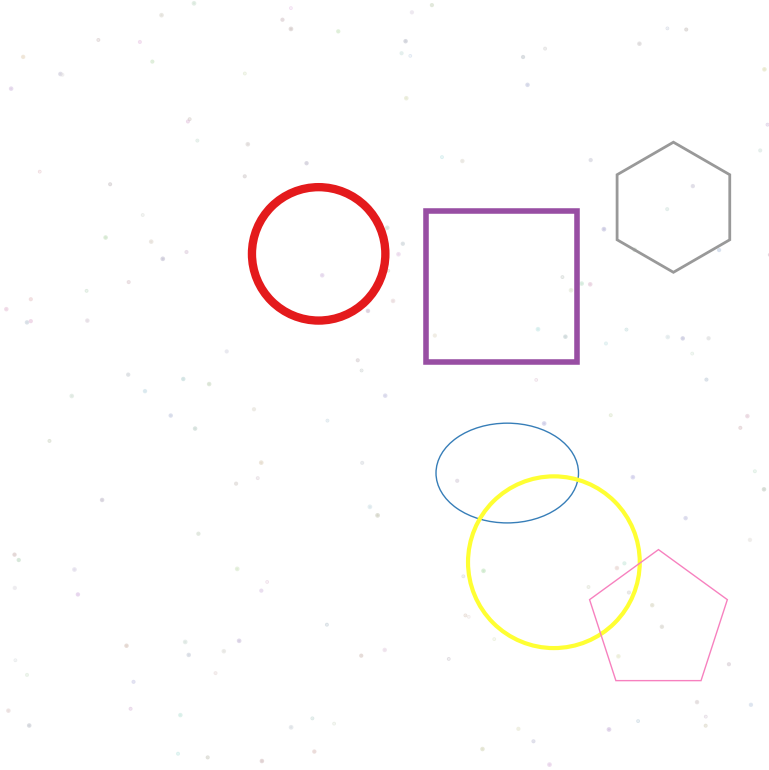[{"shape": "circle", "thickness": 3, "radius": 0.43, "center": [0.414, 0.67]}, {"shape": "oval", "thickness": 0.5, "radius": 0.46, "center": [0.659, 0.386]}, {"shape": "square", "thickness": 2, "radius": 0.49, "center": [0.651, 0.628]}, {"shape": "circle", "thickness": 1.5, "radius": 0.56, "center": [0.719, 0.27]}, {"shape": "pentagon", "thickness": 0.5, "radius": 0.47, "center": [0.855, 0.192]}, {"shape": "hexagon", "thickness": 1, "radius": 0.42, "center": [0.875, 0.731]}]